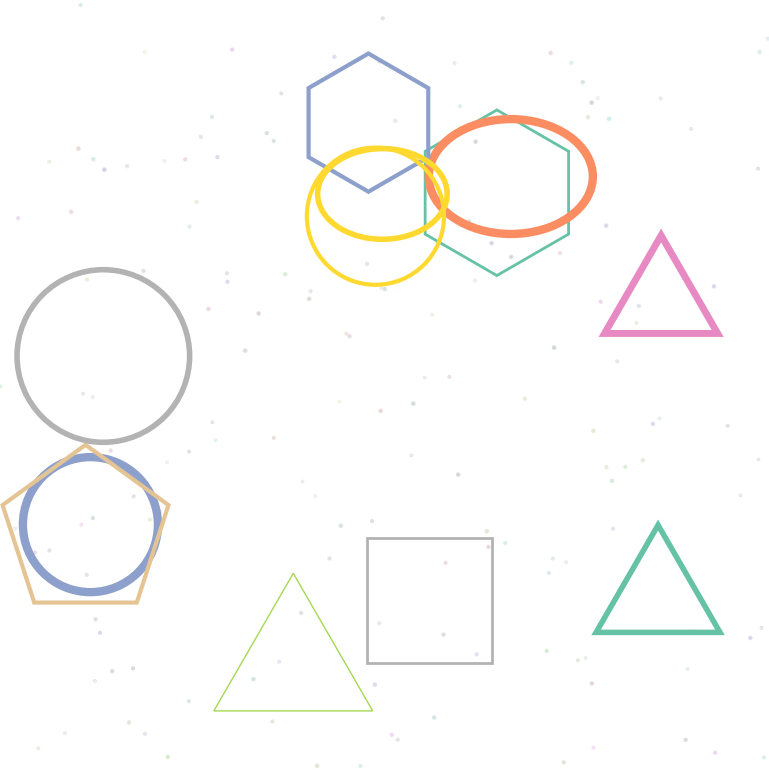[{"shape": "triangle", "thickness": 2, "radius": 0.46, "center": [0.855, 0.225]}, {"shape": "hexagon", "thickness": 1, "radius": 0.54, "center": [0.645, 0.75]}, {"shape": "oval", "thickness": 3, "radius": 0.53, "center": [0.663, 0.771]}, {"shape": "circle", "thickness": 3, "radius": 0.44, "center": [0.117, 0.319]}, {"shape": "hexagon", "thickness": 1.5, "radius": 0.45, "center": [0.478, 0.841]}, {"shape": "triangle", "thickness": 2.5, "radius": 0.42, "center": [0.859, 0.609]}, {"shape": "triangle", "thickness": 0.5, "radius": 0.6, "center": [0.381, 0.136]}, {"shape": "oval", "thickness": 2, "radius": 0.42, "center": [0.497, 0.748]}, {"shape": "circle", "thickness": 1.5, "radius": 0.45, "center": [0.488, 0.719]}, {"shape": "pentagon", "thickness": 1.5, "radius": 0.57, "center": [0.111, 0.309]}, {"shape": "square", "thickness": 1, "radius": 0.41, "center": [0.558, 0.22]}, {"shape": "circle", "thickness": 2, "radius": 0.56, "center": [0.134, 0.538]}]